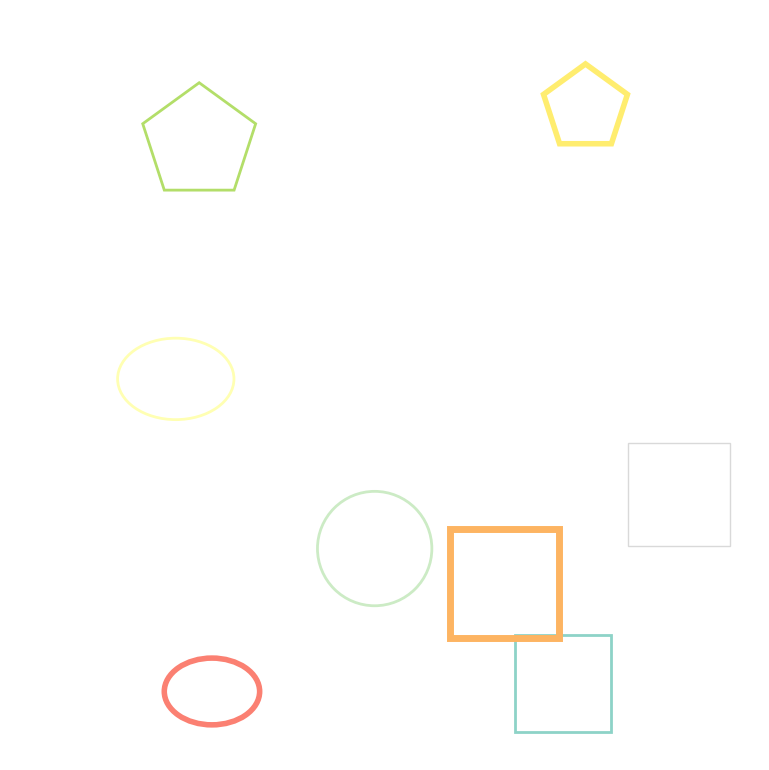[{"shape": "square", "thickness": 1, "radius": 0.31, "center": [0.731, 0.112]}, {"shape": "oval", "thickness": 1, "radius": 0.38, "center": [0.228, 0.508]}, {"shape": "oval", "thickness": 2, "radius": 0.31, "center": [0.275, 0.102]}, {"shape": "square", "thickness": 2.5, "radius": 0.35, "center": [0.655, 0.242]}, {"shape": "pentagon", "thickness": 1, "radius": 0.39, "center": [0.259, 0.815]}, {"shape": "square", "thickness": 0.5, "radius": 0.33, "center": [0.881, 0.358]}, {"shape": "circle", "thickness": 1, "radius": 0.37, "center": [0.487, 0.288]}, {"shape": "pentagon", "thickness": 2, "radius": 0.29, "center": [0.76, 0.86]}]